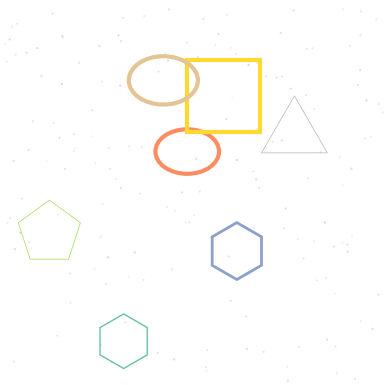[{"shape": "hexagon", "thickness": 1, "radius": 0.35, "center": [0.321, 0.114]}, {"shape": "oval", "thickness": 3, "radius": 0.41, "center": [0.486, 0.606]}, {"shape": "hexagon", "thickness": 2, "radius": 0.37, "center": [0.615, 0.348]}, {"shape": "pentagon", "thickness": 0.5, "radius": 0.42, "center": [0.128, 0.395]}, {"shape": "square", "thickness": 3, "radius": 0.47, "center": [0.581, 0.75]}, {"shape": "oval", "thickness": 3, "radius": 0.45, "center": [0.424, 0.791]}, {"shape": "triangle", "thickness": 0.5, "radius": 0.49, "center": [0.765, 0.652]}]